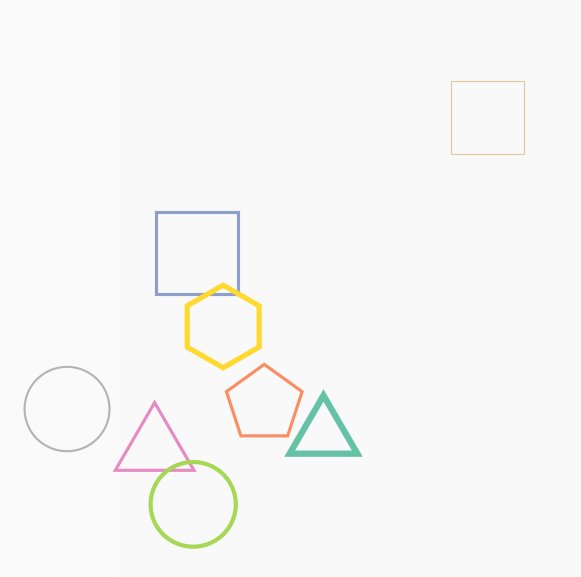[{"shape": "triangle", "thickness": 3, "radius": 0.34, "center": [0.557, 0.247]}, {"shape": "pentagon", "thickness": 1.5, "radius": 0.34, "center": [0.455, 0.3]}, {"shape": "square", "thickness": 1.5, "radius": 0.35, "center": [0.339, 0.561]}, {"shape": "triangle", "thickness": 1.5, "radius": 0.39, "center": [0.266, 0.224]}, {"shape": "circle", "thickness": 2, "radius": 0.37, "center": [0.332, 0.126]}, {"shape": "hexagon", "thickness": 2.5, "radius": 0.36, "center": [0.384, 0.434]}, {"shape": "square", "thickness": 0.5, "radius": 0.32, "center": [0.839, 0.795]}, {"shape": "circle", "thickness": 1, "radius": 0.37, "center": [0.115, 0.291]}]